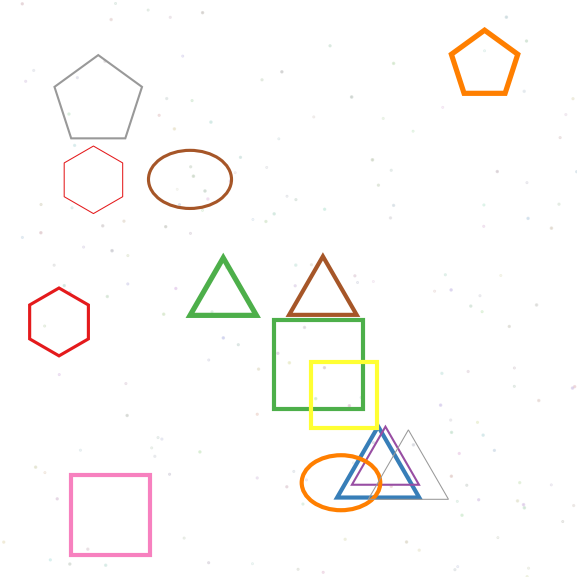[{"shape": "hexagon", "thickness": 1.5, "radius": 0.29, "center": [0.102, 0.442]}, {"shape": "hexagon", "thickness": 0.5, "radius": 0.29, "center": [0.162, 0.688]}, {"shape": "triangle", "thickness": 2, "radius": 0.41, "center": [0.655, 0.179]}, {"shape": "triangle", "thickness": 2.5, "radius": 0.33, "center": [0.387, 0.486]}, {"shape": "square", "thickness": 2, "radius": 0.38, "center": [0.552, 0.367]}, {"shape": "triangle", "thickness": 1, "radius": 0.34, "center": [0.667, 0.193]}, {"shape": "pentagon", "thickness": 2.5, "radius": 0.3, "center": [0.839, 0.886]}, {"shape": "oval", "thickness": 2, "radius": 0.34, "center": [0.59, 0.163]}, {"shape": "square", "thickness": 2, "radius": 0.29, "center": [0.596, 0.315]}, {"shape": "triangle", "thickness": 2, "radius": 0.34, "center": [0.559, 0.488]}, {"shape": "oval", "thickness": 1.5, "radius": 0.36, "center": [0.329, 0.688]}, {"shape": "square", "thickness": 2, "radius": 0.34, "center": [0.192, 0.108]}, {"shape": "pentagon", "thickness": 1, "radius": 0.4, "center": [0.17, 0.824]}, {"shape": "triangle", "thickness": 0.5, "radius": 0.4, "center": [0.707, 0.175]}]